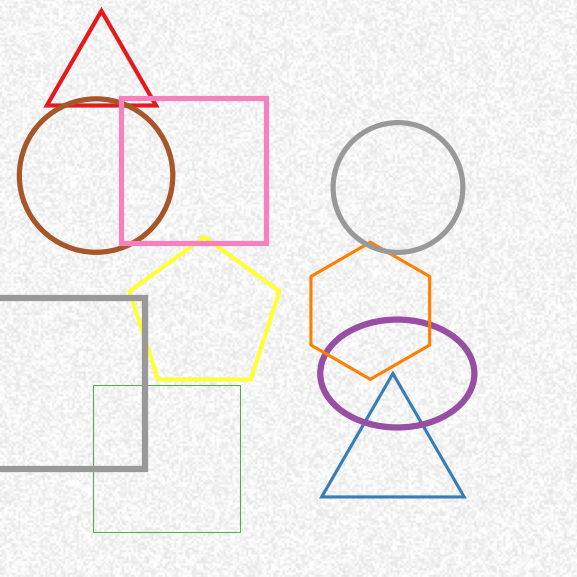[{"shape": "triangle", "thickness": 2, "radius": 0.55, "center": [0.176, 0.871]}, {"shape": "triangle", "thickness": 1.5, "radius": 0.71, "center": [0.68, 0.21]}, {"shape": "square", "thickness": 0.5, "radius": 0.64, "center": [0.288, 0.205]}, {"shape": "oval", "thickness": 3, "radius": 0.67, "center": [0.688, 0.352]}, {"shape": "hexagon", "thickness": 1.5, "radius": 0.59, "center": [0.641, 0.461]}, {"shape": "pentagon", "thickness": 2, "radius": 0.68, "center": [0.354, 0.452]}, {"shape": "circle", "thickness": 2.5, "radius": 0.66, "center": [0.166, 0.695]}, {"shape": "square", "thickness": 2.5, "radius": 0.63, "center": [0.335, 0.704]}, {"shape": "square", "thickness": 3, "radius": 0.74, "center": [0.102, 0.335]}, {"shape": "circle", "thickness": 2.5, "radius": 0.56, "center": [0.689, 0.674]}]